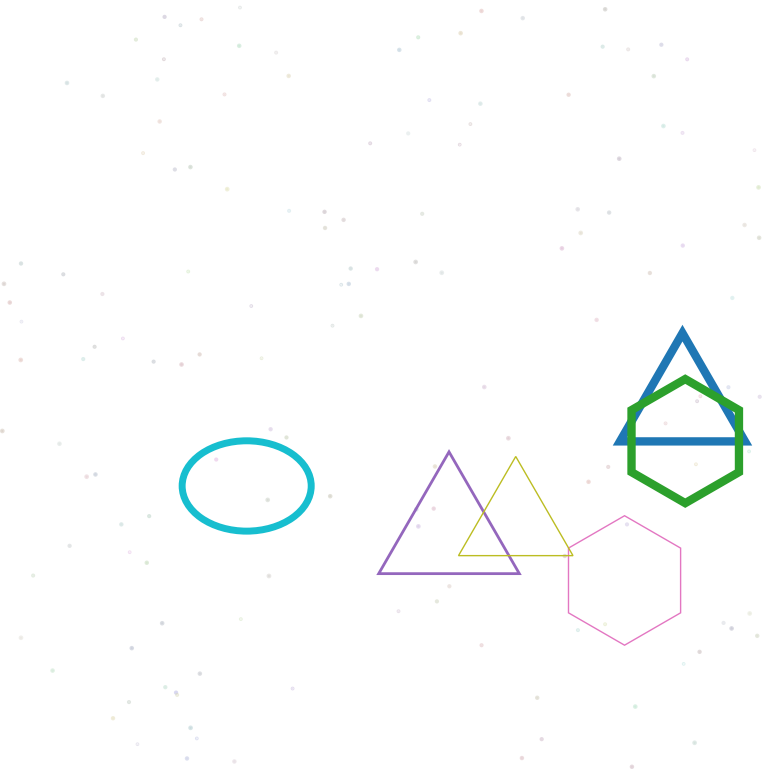[{"shape": "triangle", "thickness": 3, "radius": 0.47, "center": [0.886, 0.474]}, {"shape": "hexagon", "thickness": 3, "radius": 0.4, "center": [0.89, 0.427]}, {"shape": "triangle", "thickness": 1, "radius": 0.53, "center": [0.583, 0.308]}, {"shape": "hexagon", "thickness": 0.5, "radius": 0.42, "center": [0.811, 0.246]}, {"shape": "triangle", "thickness": 0.5, "radius": 0.43, "center": [0.67, 0.321]}, {"shape": "oval", "thickness": 2.5, "radius": 0.42, "center": [0.32, 0.369]}]